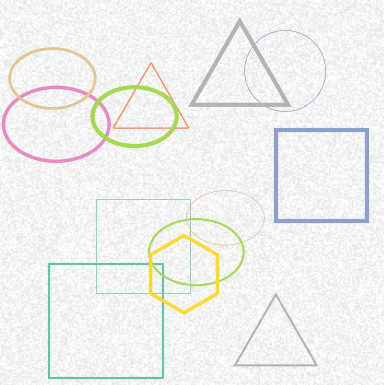[{"shape": "square", "thickness": 1.5, "radius": 0.74, "center": [0.275, 0.167]}, {"shape": "square", "thickness": 0.5, "radius": 0.61, "center": [0.371, 0.361]}, {"shape": "triangle", "thickness": 1, "radius": 0.57, "center": [0.392, 0.724]}, {"shape": "square", "thickness": 3, "radius": 0.59, "center": [0.835, 0.544]}, {"shape": "circle", "thickness": 0.5, "radius": 0.53, "center": [0.741, 0.816]}, {"shape": "oval", "thickness": 2.5, "radius": 0.69, "center": [0.146, 0.677]}, {"shape": "oval", "thickness": 3, "radius": 0.55, "center": [0.35, 0.697]}, {"shape": "oval", "thickness": 1.5, "radius": 0.61, "center": [0.51, 0.345]}, {"shape": "hexagon", "thickness": 2.5, "radius": 0.5, "center": [0.478, 0.288]}, {"shape": "oval", "thickness": 0.5, "radius": 0.51, "center": [0.586, 0.434]}, {"shape": "oval", "thickness": 2, "radius": 0.56, "center": [0.136, 0.796]}, {"shape": "triangle", "thickness": 1.5, "radius": 0.61, "center": [0.716, 0.112]}, {"shape": "triangle", "thickness": 3, "radius": 0.72, "center": [0.623, 0.8]}]